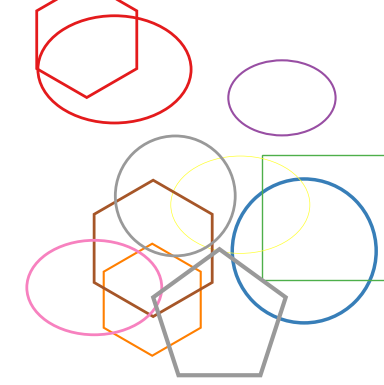[{"shape": "hexagon", "thickness": 2, "radius": 0.75, "center": [0.225, 0.897]}, {"shape": "oval", "thickness": 2, "radius": 0.99, "center": [0.297, 0.82]}, {"shape": "circle", "thickness": 2.5, "radius": 0.93, "center": [0.79, 0.348]}, {"shape": "square", "thickness": 1, "radius": 0.82, "center": [0.845, 0.434]}, {"shape": "oval", "thickness": 1.5, "radius": 0.7, "center": [0.732, 0.746]}, {"shape": "hexagon", "thickness": 1.5, "radius": 0.73, "center": [0.395, 0.222]}, {"shape": "oval", "thickness": 0.5, "radius": 0.9, "center": [0.624, 0.468]}, {"shape": "hexagon", "thickness": 2, "radius": 0.89, "center": [0.398, 0.355]}, {"shape": "oval", "thickness": 2, "radius": 0.88, "center": [0.245, 0.253]}, {"shape": "circle", "thickness": 2, "radius": 0.78, "center": [0.455, 0.491]}, {"shape": "pentagon", "thickness": 3, "radius": 0.9, "center": [0.57, 0.172]}]